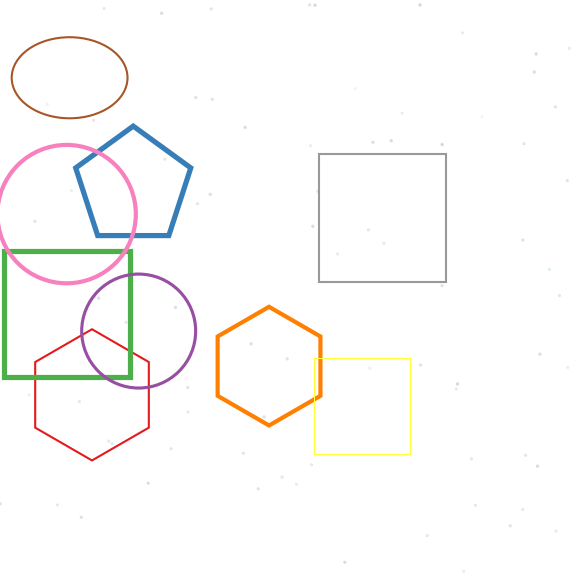[{"shape": "hexagon", "thickness": 1, "radius": 0.57, "center": [0.159, 0.315]}, {"shape": "pentagon", "thickness": 2.5, "radius": 0.52, "center": [0.231, 0.676]}, {"shape": "square", "thickness": 2.5, "radius": 0.54, "center": [0.116, 0.455]}, {"shape": "circle", "thickness": 1.5, "radius": 0.49, "center": [0.24, 0.426]}, {"shape": "hexagon", "thickness": 2, "radius": 0.51, "center": [0.466, 0.365]}, {"shape": "square", "thickness": 0.5, "radius": 0.42, "center": [0.627, 0.296]}, {"shape": "oval", "thickness": 1, "radius": 0.5, "center": [0.121, 0.864]}, {"shape": "circle", "thickness": 2, "radius": 0.6, "center": [0.115, 0.628]}, {"shape": "square", "thickness": 1, "radius": 0.55, "center": [0.663, 0.622]}]